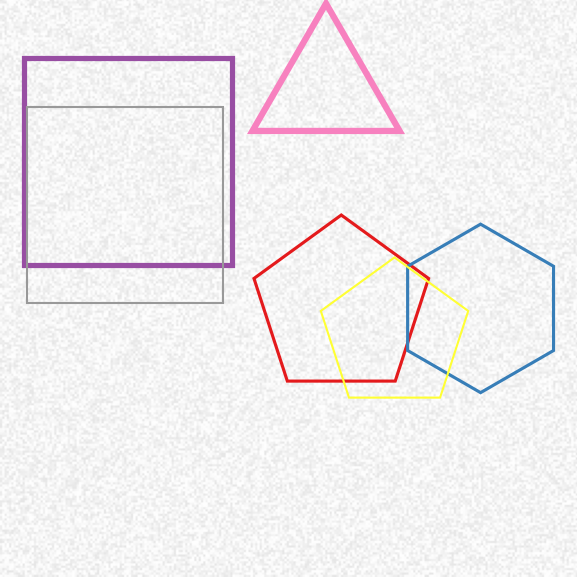[{"shape": "pentagon", "thickness": 1.5, "radius": 0.79, "center": [0.591, 0.468]}, {"shape": "hexagon", "thickness": 1.5, "radius": 0.73, "center": [0.832, 0.465]}, {"shape": "square", "thickness": 2.5, "radius": 0.9, "center": [0.222, 0.72]}, {"shape": "pentagon", "thickness": 1, "radius": 0.67, "center": [0.683, 0.419]}, {"shape": "triangle", "thickness": 3, "radius": 0.74, "center": [0.565, 0.846]}, {"shape": "square", "thickness": 1, "radius": 0.85, "center": [0.217, 0.644]}]